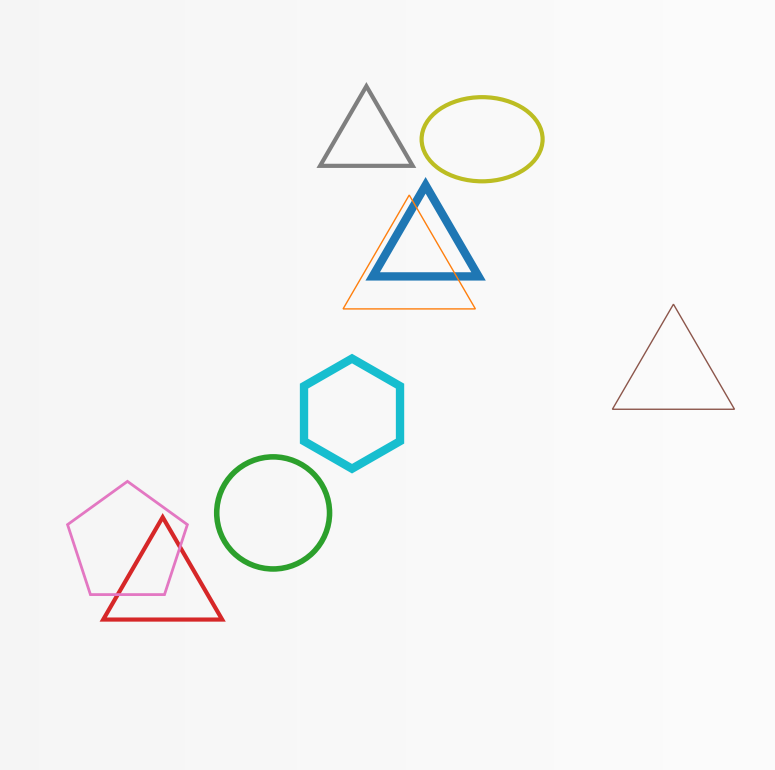[{"shape": "triangle", "thickness": 3, "radius": 0.39, "center": [0.549, 0.68]}, {"shape": "triangle", "thickness": 0.5, "radius": 0.49, "center": [0.528, 0.648]}, {"shape": "circle", "thickness": 2, "radius": 0.36, "center": [0.352, 0.334]}, {"shape": "triangle", "thickness": 1.5, "radius": 0.44, "center": [0.21, 0.24]}, {"shape": "triangle", "thickness": 0.5, "radius": 0.45, "center": [0.869, 0.514]}, {"shape": "pentagon", "thickness": 1, "radius": 0.41, "center": [0.164, 0.294]}, {"shape": "triangle", "thickness": 1.5, "radius": 0.34, "center": [0.473, 0.819]}, {"shape": "oval", "thickness": 1.5, "radius": 0.39, "center": [0.622, 0.819]}, {"shape": "hexagon", "thickness": 3, "radius": 0.36, "center": [0.454, 0.463]}]